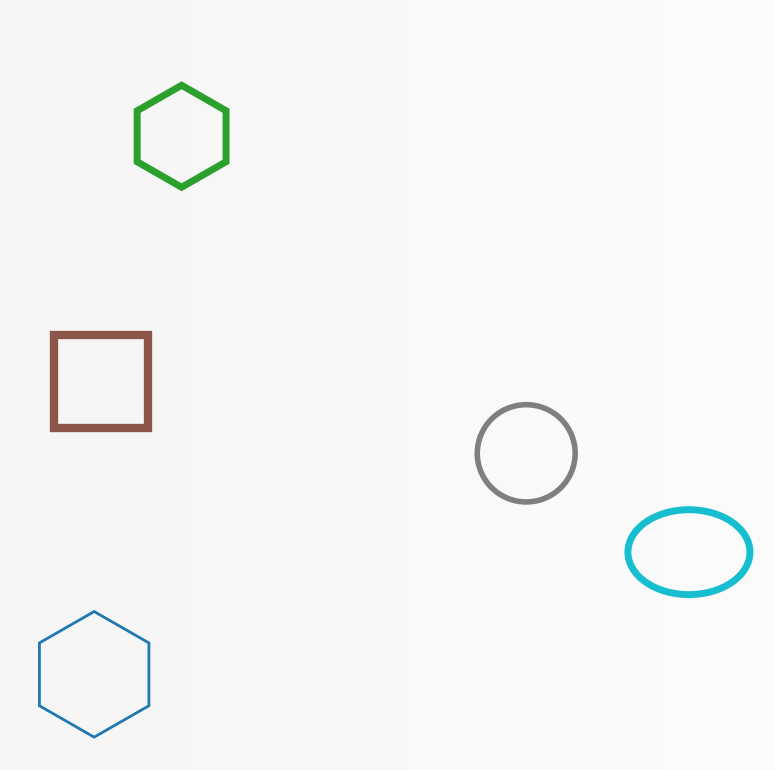[{"shape": "hexagon", "thickness": 1, "radius": 0.41, "center": [0.121, 0.124]}, {"shape": "hexagon", "thickness": 2.5, "radius": 0.33, "center": [0.234, 0.823]}, {"shape": "square", "thickness": 3, "radius": 0.3, "center": [0.13, 0.505]}, {"shape": "circle", "thickness": 2, "radius": 0.32, "center": [0.679, 0.411]}, {"shape": "oval", "thickness": 2.5, "radius": 0.39, "center": [0.889, 0.283]}]